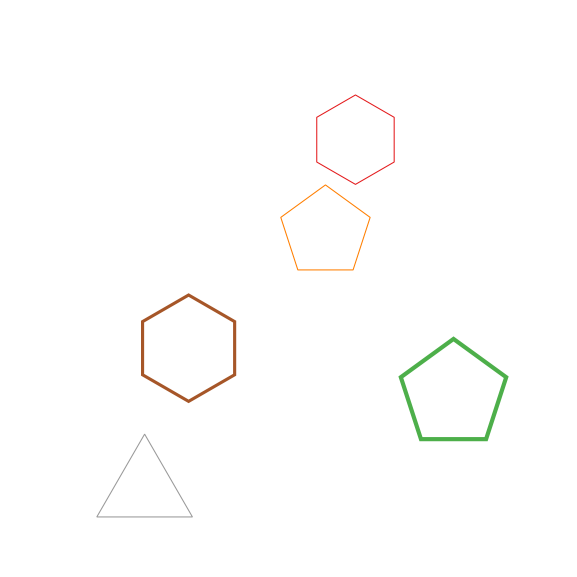[{"shape": "hexagon", "thickness": 0.5, "radius": 0.39, "center": [0.616, 0.757]}, {"shape": "pentagon", "thickness": 2, "radius": 0.48, "center": [0.785, 0.316]}, {"shape": "pentagon", "thickness": 0.5, "radius": 0.41, "center": [0.564, 0.598]}, {"shape": "hexagon", "thickness": 1.5, "radius": 0.46, "center": [0.327, 0.396]}, {"shape": "triangle", "thickness": 0.5, "radius": 0.48, "center": [0.25, 0.152]}]